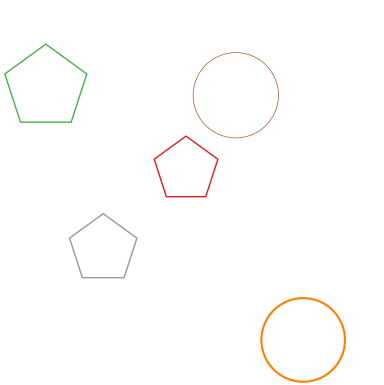[{"shape": "pentagon", "thickness": 1, "radius": 0.43, "center": [0.483, 0.559]}, {"shape": "pentagon", "thickness": 1, "radius": 0.56, "center": [0.119, 0.773]}, {"shape": "circle", "thickness": 1.5, "radius": 0.54, "center": [0.787, 0.117]}, {"shape": "circle", "thickness": 0.5, "radius": 0.55, "center": [0.612, 0.753]}, {"shape": "pentagon", "thickness": 1, "radius": 0.46, "center": [0.268, 0.353]}]